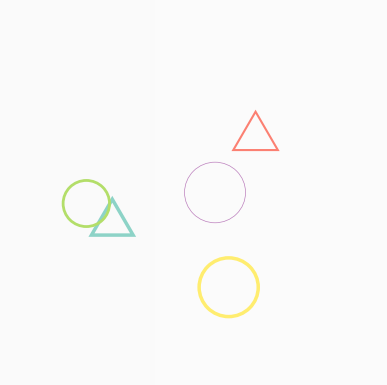[{"shape": "triangle", "thickness": 2.5, "radius": 0.31, "center": [0.29, 0.42]}, {"shape": "triangle", "thickness": 1.5, "radius": 0.33, "center": [0.66, 0.643]}, {"shape": "circle", "thickness": 2, "radius": 0.3, "center": [0.223, 0.471]}, {"shape": "circle", "thickness": 0.5, "radius": 0.39, "center": [0.555, 0.5]}, {"shape": "circle", "thickness": 2.5, "radius": 0.38, "center": [0.59, 0.254]}]